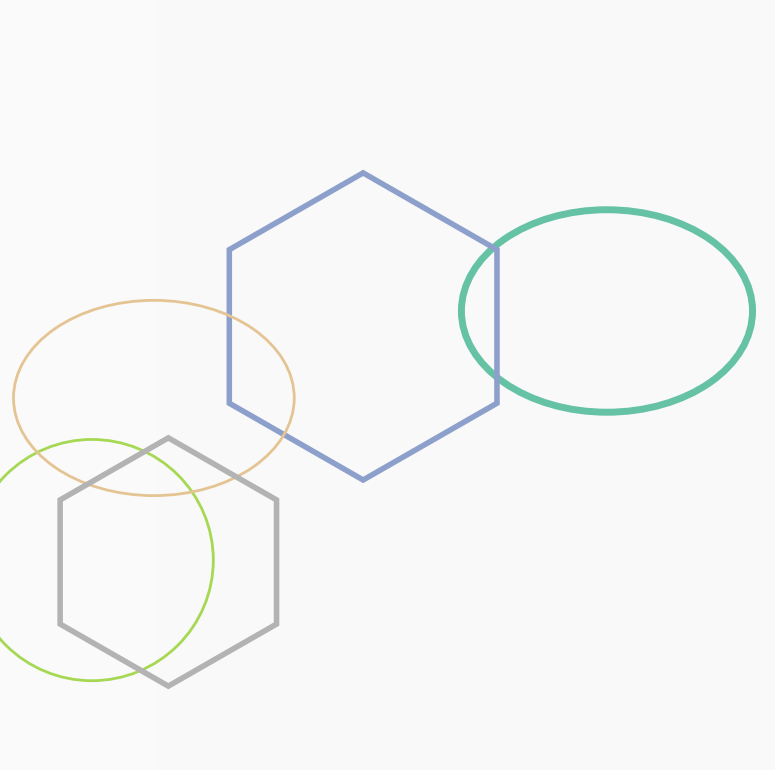[{"shape": "oval", "thickness": 2.5, "radius": 0.94, "center": [0.783, 0.596]}, {"shape": "hexagon", "thickness": 2, "radius": 1.0, "center": [0.469, 0.576]}, {"shape": "circle", "thickness": 1, "radius": 0.78, "center": [0.119, 0.273]}, {"shape": "oval", "thickness": 1, "radius": 0.91, "center": [0.199, 0.483]}, {"shape": "hexagon", "thickness": 2, "radius": 0.81, "center": [0.217, 0.27]}]